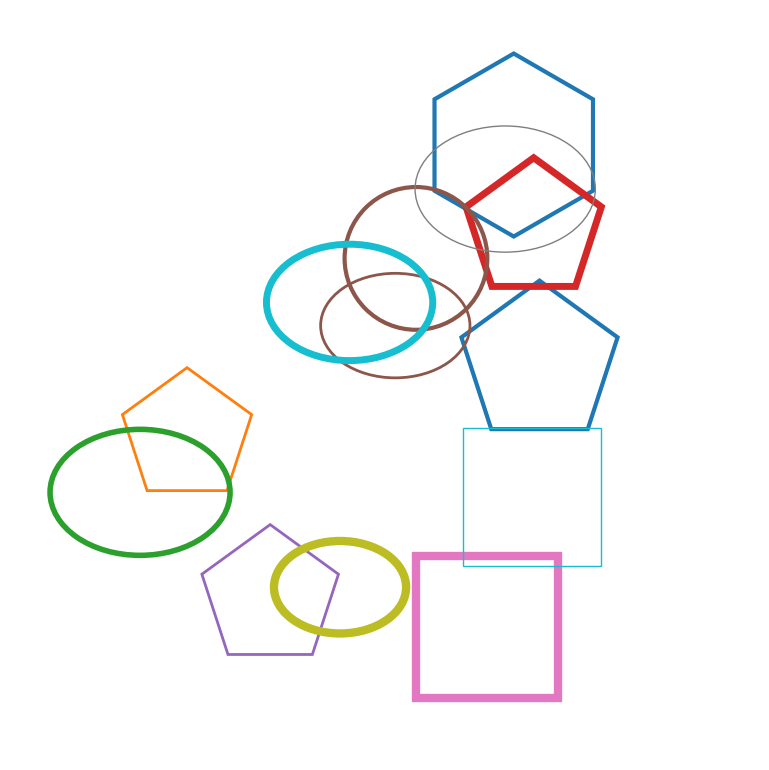[{"shape": "pentagon", "thickness": 1.5, "radius": 0.53, "center": [0.701, 0.529]}, {"shape": "hexagon", "thickness": 1.5, "radius": 0.59, "center": [0.667, 0.812]}, {"shape": "pentagon", "thickness": 1, "radius": 0.44, "center": [0.243, 0.434]}, {"shape": "oval", "thickness": 2, "radius": 0.58, "center": [0.182, 0.361]}, {"shape": "pentagon", "thickness": 2.5, "radius": 0.46, "center": [0.693, 0.703]}, {"shape": "pentagon", "thickness": 1, "radius": 0.47, "center": [0.351, 0.225]}, {"shape": "circle", "thickness": 1.5, "radius": 0.46, "center": [0.54, 0.664]}, {"shape": "oval", "thickness": 1, "radius": 0.48, "center": [0.513, 0.577]}, {"shape": "square", "thickness": 3, "radius": 0.46, "center": [0.633, 0.185]}, {"shape": "oval", "thickness": 0.5, "radius": 0.59, "center": [0.656, 0.754]}, {"shape": "oval", "thickness": 3, "radius": 0.43, "center": [0.442, 0.237]}, {"shape": "oval", "thickness": 2.5, "radius": 0.54, "center": [0.454, 0.607]}, {"shape": "square", "thickness": 0.5, "radius": 0.45, "center": [0.691, 0.355]}]